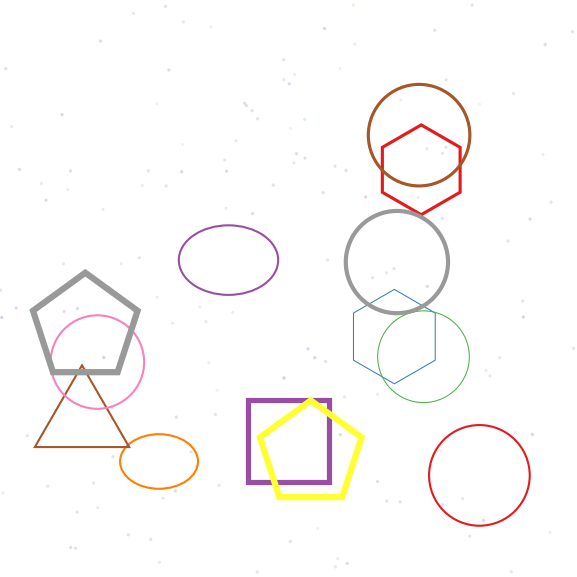[{"shape": "circle", "thickness": 1, "radius": 0.44, "center": [0.83, 0.176]}, {"shape": "hexagon", "thickness": 1.5, "radius": 0.39, "center": [0.729, 0.705]}, {"shape": "hexagon", "thickness": 0.5, "radius": 0.41, "center": [0.683, 0.416]}, {"shape": "circle", "thickness": 0.5, "radius": 0.4, "center": [0.733, 0.381]}, {"shape": "square", "thickness": 2.5, "radius": 0.35, "center": [0.499, 0.236]}, {"shape": "oval", "thickness": 1, "radius": 0.43, "center": [0.396, 0.549]}, {"shape": "oval", "thickness": 1, "radius": 0.34, "center": [0.275, 0.2]}, {"shape": "pentagon", "thickness": 3, "radius": 0.46, "center": [0.538, 0.213]}, {"shape": "circle", "thickness": 1.5, "radius": 0.44, "center": [0.726, 0.765]}, {"shape": "triangle", "thickness": 1, "radius": 0.47, "center": [0.142, 0.272]}, {"shape": "circle", "thickness": 1, "radius": 0.4, "center": [0.169, 0.372]}, {"shape": "circle", "thickness": 2, "radius": 0.44, "center": [0.687, 0.545]}, {"shape": "pentagon", "thickness": 3, "radius": 0.48, "center": [0.148, 0.432]}]